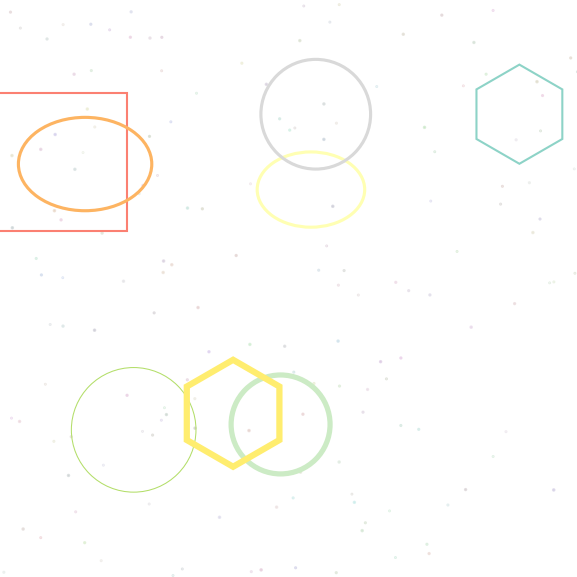[{"shape": "hexagon", "thickness": 1, "radius": 0.43, "center": [0.899, 0.801]}, {"shape": "oval", "thickness": 1.5, "radius": 0.47, "center": [0.538, 0.671]}, {"shape": "square", "thickness": 1, "radius": 0.6, "center": [0.101, 0.719]}, {"shape": "oval", "thickness": 1.5, "radius": 0.58, "center": [0.147, 0.715]}, {"shape": "circle", "thickness": 0.5, "radius": 0.54, "center": [0.231, 0.255]}, {"shape": "circle", "thickness": 1.5, "radius": 0.47, "center": [0.547, 0.801]}, {"shape": "circle", "thickness": 2.5, "radius": 0.43, "center": [0.486, 0.264]}, {"shape": "hexagon", "thickness": 3, "radius": 0.46, "center": [0.404, 0.284]}]